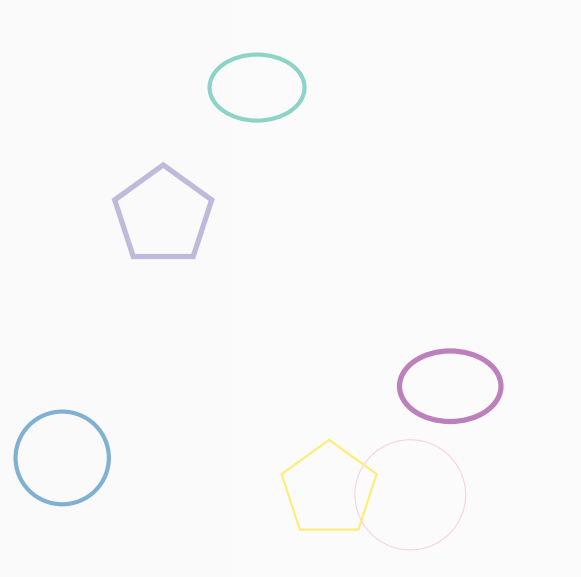[{"shape": "oval", "thickness": 2, "radius": 0.41, "center": [0.442, 0.847]}, {"shape": "pentagon", "thickness": 2.5, "radius": 0.44, "center": [0.281, 0.626]}, {"shape": "circle", "thickness": 2, "radius": 0.4, "center": [0.107, 0.206]}, {"shape": "circle", "thickness": 0.5, "radius": 0.48, "center": [0.706, 0.142]}, {"shape": "oval", "thickness": 2.5, "radius": 0.44, "center": [0.775, 0.33]}, {"shape": "pentagon", "thickness": 1, "radius": 0.43, "center": [0.566, 0.152]}]